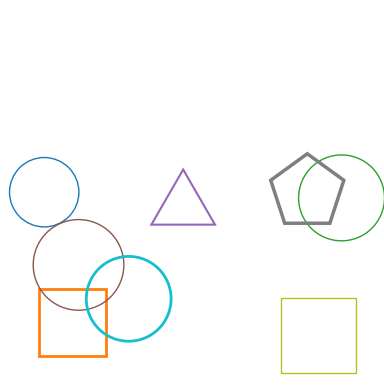[{"shape": "circle", "thickness": 1, "radius": 0.45, "center": [0.115, 0.501]}, {"shape": "square", "thickness": 2, "radius": 0.43, "center": [0.189, 0.163]}, {"shape": "circle", "thickness": 1, "radius": 0.56, "center": [0.887, 0.486]}, {"shape": "triangle", "thickness": 1.5, "radius": 0.48, "center": [0.476, 0.464]}, {"shape": "circle", "thickness": 1, "radius": 0.59, "center": [0.204, 0.312]}, {"shape": "pentagon", "thickness": 2.5, "radius": 0.5, "center": [0.798, 0.501]}, {"shape": "square", "thickness": 1, "radius": 0.49, "center": [0.828, 0.129]}, {"shape": "circle", "thickness": 2, "radius": 0.55, "center": [0.334, 0.224]}]